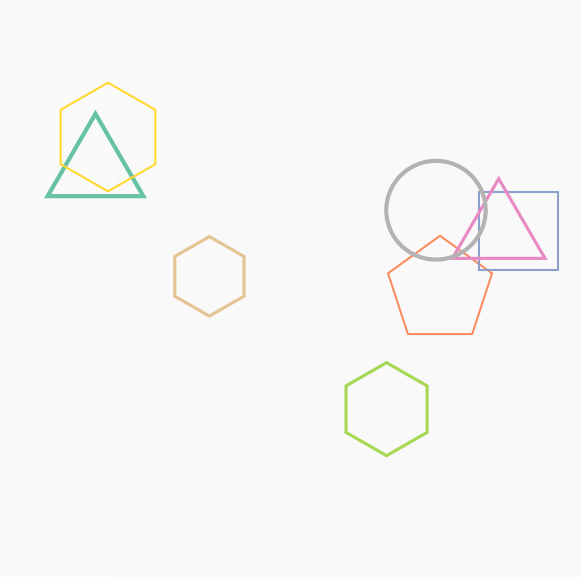[{"shape": "triangle", "thickness": 2, "radius": 0.48, "center": [0.164, 0.707]}, {"shape": "pentagon", "thickness": 1, "radius": 0.47, "center": [0.757, 0.497]}, {"shape": "square", "thickness": 1, "radius": 0.34, "center": [0.892, 0.599]}, {"shape": "triangle", "thickness": 1.5, "radius": 0.46, "center": [0.858, 0.598]}, {"shape": "hexagon", "thickness": 1.5, "radius": 0.4, "center": [0.665, 0.291]}, {"shape": "hexagon", "thickness": 1, "radius": 0.47, "center": [0.186, 0.762]}, {"shape": "hexagon", "thickness": 1.5, "radius": 0.34, "center": [0.36, 0.521]}, {"shape": "circle", "thickness": 2, "radius": 0.43, "center": [0.75, 0.635]}]